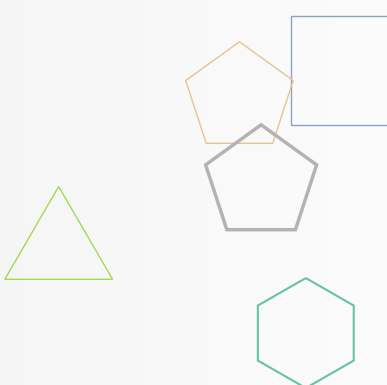[{"shape": "hexagon", "thickness": 1.5, "radius": 0.71, "center": [0.789, 0.135]}, {"shape": "square", "thickness": 1, "radius": 0.71, "center": [0.892, 0.817]}, {"shape": "triangle", "thickness": 1, "radius": 0.8, "center": [0.151, 0.355]}, {"shape": "pentagon", "thickness": 1, "radius": 0.73, "center": [0.618, 0.746]}, {"shape": "pentagon", "thickness": 2.5, "radius": 0.75, "center": [0.674, 0.525]}]